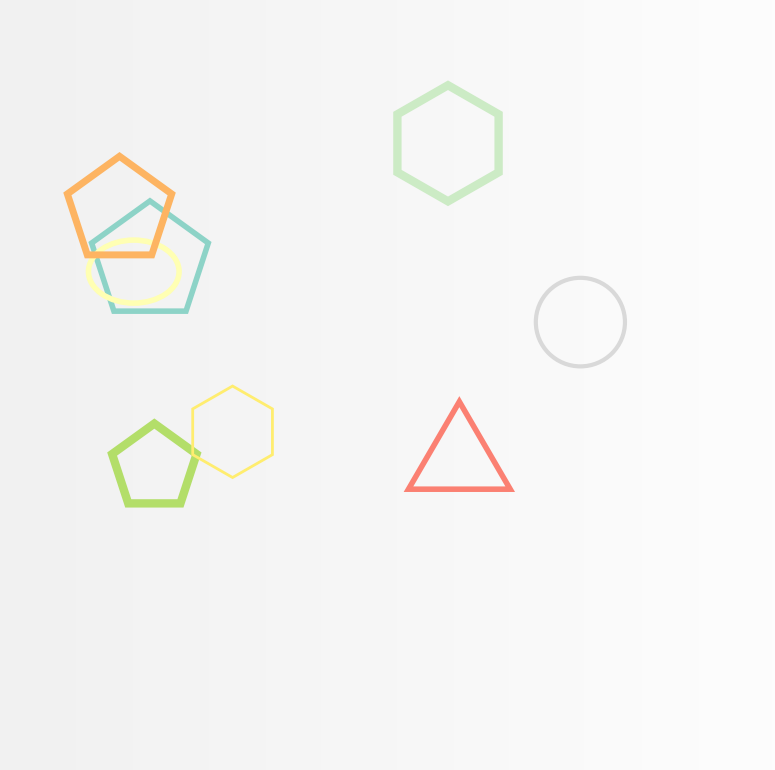[{"shape": "pentagon", "thickness": 2, "radius": 0.4, "center": [0.193, 0.66]}, {"shape": "oval", "thickness": 2, "radius": 0.29, "center": [0.173, 0.647]}, {"shape": "triangle", "thickness": 2, "radius": 0.38, "center": [0.593, 0.403]}, {"shape": "pentagon", "thickness": 2.5, "radius": 0.35, "center": [0.154, 0.726]}, {"shape": "pentagon", "thickness": 3, "radius": 0.29, "center": [0.199, 0.393]}, {"shape": "circle", "thickness": 1.5, "radius": 0.29, "center": [0.749, 0.582]}, {"shape": "hexagon", "thickness": 3, "radius": 0.38, "center": [0.578, 0.814]}, {"shape": "hexagon", "thickness": 1, "radius": 0.3, "center": [0.3, 0.439]}]